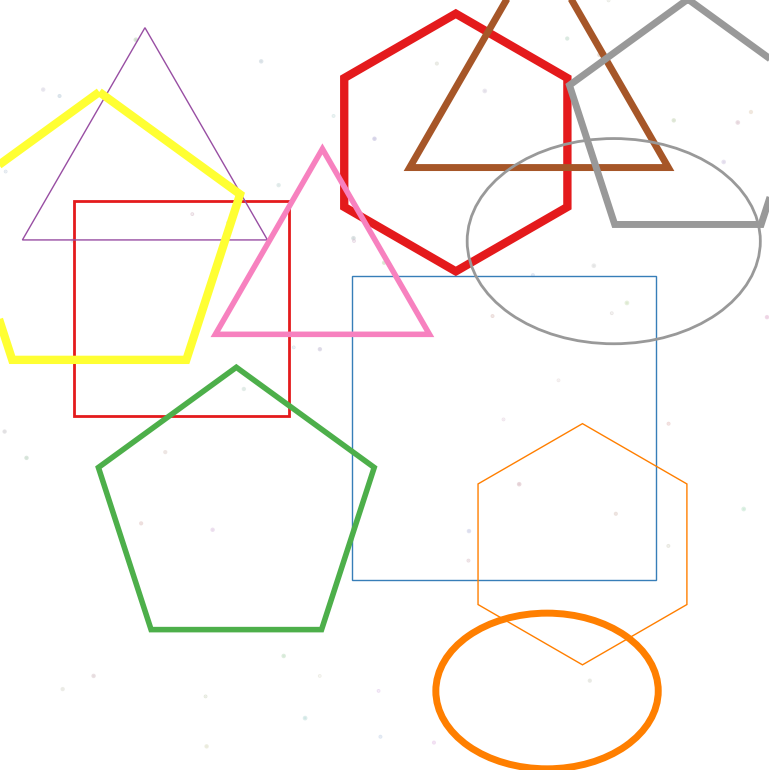[{"shape": "hexagon", "thickness": 3, "radius": 0.84, "center": [0.592, 0.815]}, {"shape": "square", "thickness": 1, "radius": 0.7, "center": [0.236, 0.599]}, {"shape": "square", "thickness": 0.5, "radius": 0.99, "center": [0.654, 0.444]}, {"shape": "pentagon", "thickness": 2, "radius": 0.94, "center": [0.307, 0.335]}, {"shape": "triangle", "thickness": 0.5, "radius": 0.92, "center": [0.188, 0.78]}, {"shape": "oval", "thickness": 2.5, "radius": 0.72, "center": [0.71, 0.103]}, {"shape": "hexagon", "thickness": 0.5, "radius": 0.78, "center": [0.756, 0.293]}, {"shape": "pentagon", "thickness": 3, "radius": 0.96, "center": [0.129, 0.688]}, {"shape": "triangle", "thickness": 2.5, "radius": 0.97, "center": [0.7, 0.879]}, {"shape": "triangle", "thickness": 2, "radius": 0.8, "center": [0.419, 0.646]}, {"shape": "pentagon", "thickness": 2.5, "radius": 0.81, "center": [0.893, 0.839]}, {"shape": "oval", "thickness": 1, "radius": 0.95, "center": [0.797, 0.687]}]